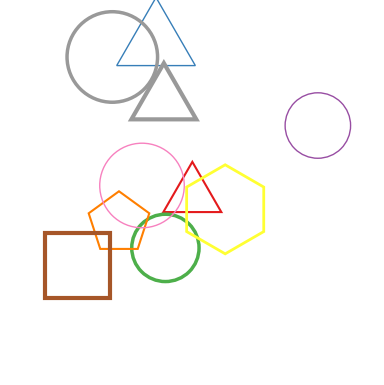[{"shape": "triangle", "thickness": 1.5, "radius": 0.43, "center": [0.5, 0.493]}, {"shape": "triangle", "thickness": 1, "radius": 0.59, "center": [0.405, 0.889]}, {"shape": "circle", "thickness": 2.5, "radius": 0.44, "center": [0.43, 0.356]}, {"shape": "circle", "thickness": 1, "radius": 0.43, "center": [0.826, 0.674]}, {"shape": "pentagon", "thickness": 1.5, "radius": 0.41, "center": [0.309, 0.42]}, {"shape": "hexagon", "thickness": 2, "radius": 0.58, "center": [0.585, 0.456]}, {"shape": "square", "thickness": 3, "radius": 0.42, "center": [0.201, 0.311]}, {"shape": "circle", "thickness": 1, "radius": 0.55, "center": [0.369, 0.518]}, {"shape": "triangle", "thickness": 3, "radius": 0.49, "center": [0.426, 0.739]}, {"shape": "circle", "thickness": 2.5, "radius": 0.59, "center": [0.292, 0.852]}]